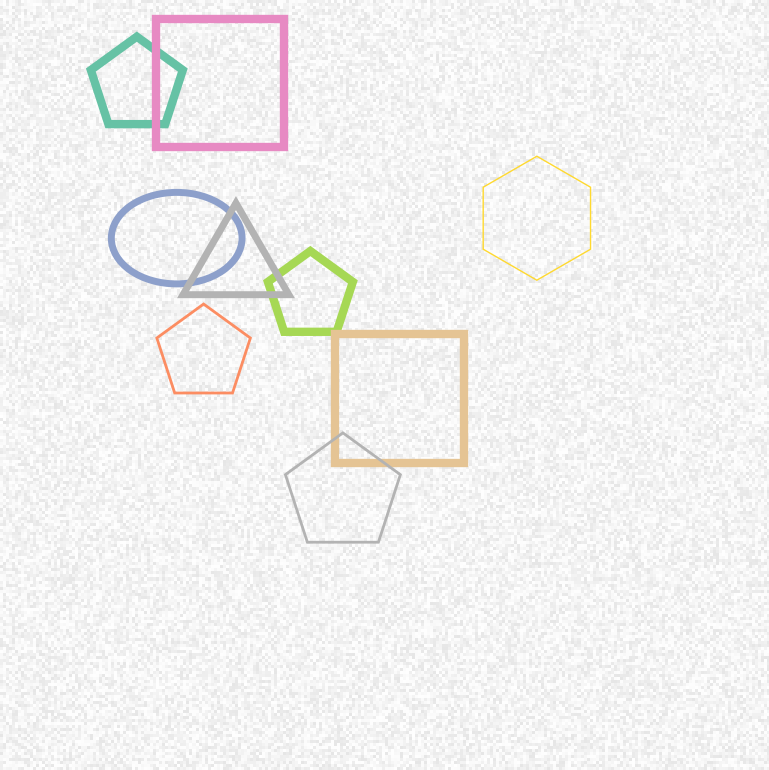[{"shape": "pentagon", "thickness": 3, "radius": 0.31, "center": [0.178, 0.89]}, {"shape": "pentagon", "thickness": 1, "radius": 0.32, "center": [0.264, 0.541]}, {"shape": "oval", "thickness": 2.5, "radius": 0.42, "center": [0.229, 0.691]}, {"shape": "square", "thickness": 3, "radius": 0.41, "center": [0.286, 0.892]}, {"shape": "pentagon", "thickness": 3, "radius": 0.29, "center": [0.403, 0.616]}, {"shape": "hexagon", "thickness": 0.5, "radius": 0.4, "center": [0.697, 0.717]}, {"shape": "square", "thickness": 3, "radius": 0.42, "center": [0.519, 0.483]}, {"shape": "triangle", "thickness": 2.5, "radius": 0.4, "center": [0.306, 0.657]}, {"shape": "pentagon", "thickness": 1, "radius": 0.39, "center": [0.445, 0.359]}]